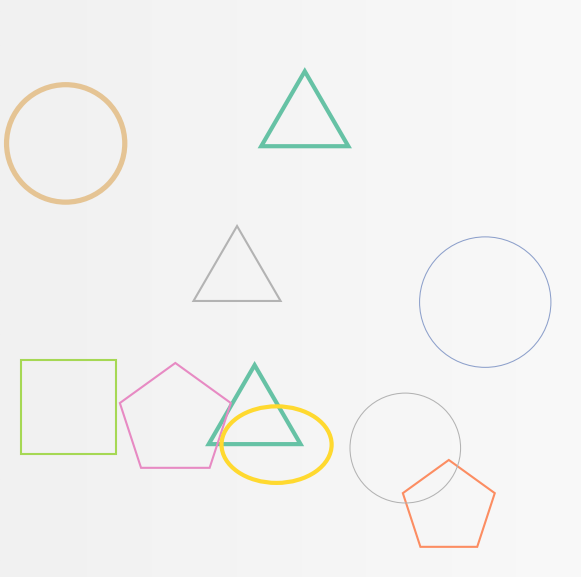[{"shape": "triangle", "thickness": 2, "radius": 0.46, "center": [0.438, 0.276]}, {"shape": "triangle", "thickness": 2, "radius": 0.43, "center": [0.524, 0.789]}, {"shape": "pentagon", "thickness": 1, "radius": 0.42, "center": [0.772, 0.119]}, {"shape": "circle", "thickness": 0.5, "radius": 0.56, "center": [0.835, 0.476]}, {"shape": "pentagon", "thickness": 1, "radius": 0.5, "center": [0.302, 0.27]}, {"shape": "square", "thickness": 1, "radius": 0.41, "center": [0.118, 0.294]}, {"shape": "oval", "thickness": 2, "radius": 0.47, "center": [0.476, 0.229]}, {"shape": "circle", "thickness": 2.5, "radius": 0.51, "center": [0.113, 0.751]}, {"shape": "triangle", "thickness": 1, "radius": 0.43, "center": [0.408, 0.521]}, {"shape": "circle", "thickness": 0.5, "radius": 0.48, "center": [0.697, 0.223]}]